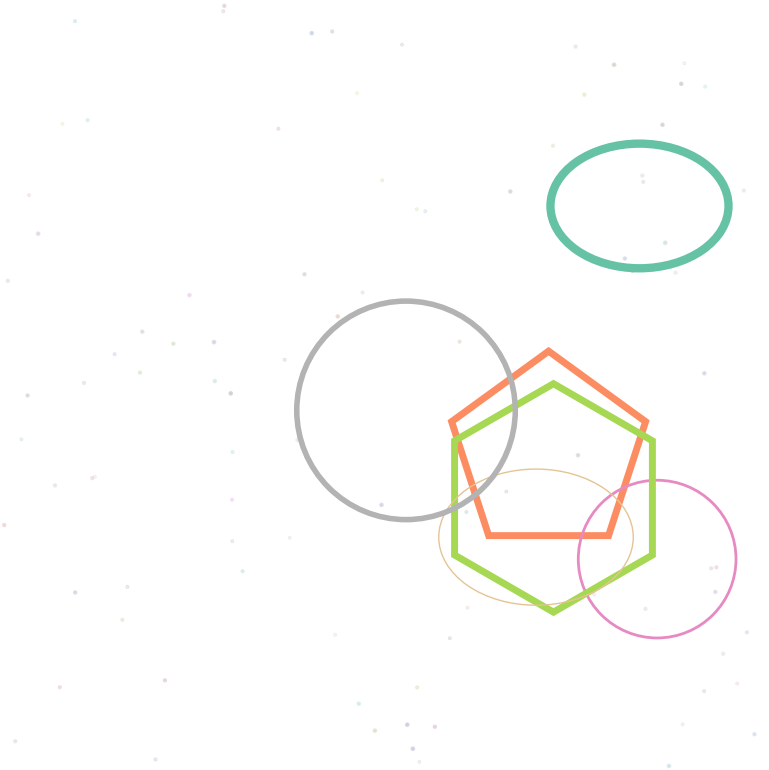[{"shape": "oval", "thickness": 3, "radius": 0.58, "center": [0.83, 0.733]}, {"shape": "pentagon", "thickness": 2.5, "radius": 0.66, "center": [0.712, 0.412]}, {"shape": "circle", "thickness": 1, "radius": 0.51, "center": [0.853, 0.274]}, {"shape": "hexagon", "thickness": 2.5, "radius": 0.74, "center": [0.719, 0.353]}, {"shape": "oval", "thickness": 0.5, "radius": 0.63, "center": [0.696, 0.302]}, {"shape": "circle", "thickness": 2, "radius": 0.71, "center": [0.527, 0.467]}]